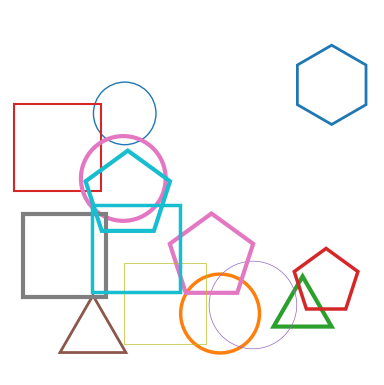[{"shape": "hexagon", "thickness": 2, "radius": 0.51, "center": [0.862, 0.78]}, {"shape": "circle", "thickness": 1, "radius": 0.41, "center": [0.324, 0.705]}, {"shape": "circle", "thickness": 2.5, "radius": 0.51, "center": [0.572, 0.186]}, {"shape": "triangle", "thickness": 3, "radius": 0.43, "center": [0.786, 0.195]}, {"shape": "pentagon", "thickness": 2.5, "radius": 0.43, "center": [0.847, 0.268]}, {"shape": "square", "thickness": 1.5, "radius": 0.57, "center": [0.149, 0.617]}, {"shape": "circle", "thickness": 0.5, "radius": 0.57, "center": [0.657, 0.208]}, {"shape": "triangle", "thickness": 2, "radius": 0.49, "center": [0.241, 0.134]}, {"shape": "pentagon", "thickness": 3, "radius": 0.57, "center": [0.549, 0.332]}, {"shape": "circle", "thickness": 3, "radius": 0.55, "center": [0.32, 0.536]}, {"shape": "square", "thickness": 3, "radius": 0.54, "center": [0.167, 0.335]}, {"shape": "square", "thickness": 0.5, "radius": 0.53, "center": [0.429, 0.212]}, {"shape": "square", "thickness": 2.5, "radius": 0.57, "center": [0.353, 0.354]}, {"shape": "pentagon", "thickness": 3, "radius": 0.58, "center": [0.332, 0.494]}]